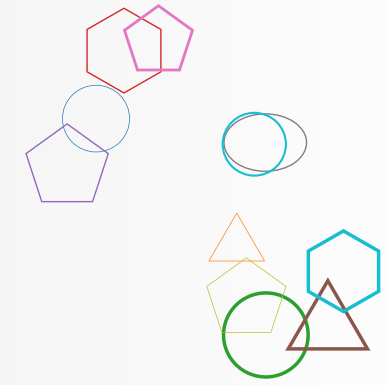[{"shape": "circle", "thickness": 0.5, "radius": 0.43, "center": [0.248, 0.692]}, {"shape": "triangle", "thickness": 0.5, "radius": 0.41, "center": [0.611, 0.364]}, {"shape": "circle", "thickness": 2.5, "radius": 0.55, "center": [0.686, 0.13]}, {"shape": "hexagon", "thickness": 1, "radius": 0.55, "center": [0.32, 0.869]}, {"shape": "pentagon", "thickness": 1, "radius": 0.56, "center": [0.173, 0.567]}, {"shape": "triangle", "thickness": 2.5, "radius": 0.59, "center": [0.846, 0.153]}, {"shape": "pentagon", "thickness": 2, "radius": 0.46, "center": [0.409, 0.893]}, {"shape": "oval", "thickness": 1, "radius": 0.53, "center": [0.685, 0.63]}, {"shape": "pentagon", "thickness": 0.5, "radius": 0.54, "center": [0.636, 0.223]}, {"shape": "circle", "thickness": 1.5, "radius": 0.41, "center": [0.656, 0.625]}, {"shape": "hexagon", "thickness": 2.5, "radius": 0.52, "center": [0.886, 0.296]}]